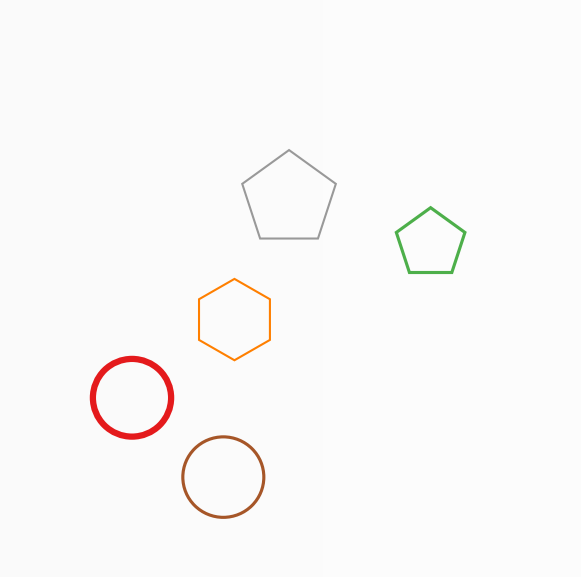[{"shape": "circle", "thickness": 3, "radius": 0.34, "center": [0.227, 0.31]}, {"shape": "pentagon", "thickness": 1.5, "radius": 0.31, "center": [0.741, 0.577]}, {"shape": "hexagon", "thickness": 1, "radius": 0.35, "center": [0.403, 0.446]}, {"shape": "circle", "thickness": 1.5, "radius": 0.35, "center": [0.384, 0.173]}, {"shape": "pentagon", "thickness": 1, "radius": 0.42, "center": [0.497, 0.655]}]